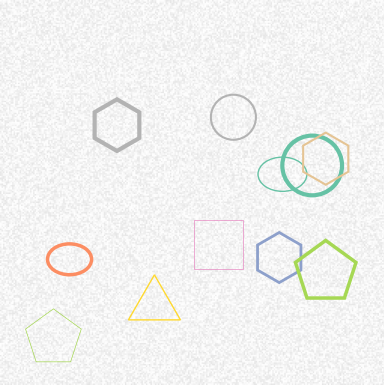[{"shape": "oval", "thickness": 1, "radius": 0.32, "center": [0.734, 0.547]}, {"shape": "circle", "thickness": 3, "radius": 0.39, "center": [0.811, 0.57]}, {"shape": "oval", "thickness": 2.5, "radius": 0.29, "center": [0.181, 0.327]}, {"shape": "hexagon", "thickness": 2, "radius": 0.33, "center": [0.725, 0.331]}, {"shape": "square", "thickness": 0.5, "radius": 0.32, "center": [0.568, 0.365]}, {"shape": "pentagon", "thickness": 0.5, "radius": 0.38, "center": [0.139, 0.122]}, {"shape": "pentagon", "thickness": 2.5, "radius": 0.41, "center": [0.846, 0.293]}, {"shape": "triangle", "thickness": 1, "radius": 0.39, "center": [0.401, 0.208]}, {"shape": "hexagon", "thickness": 1.5, "radius": 0.34, "center": [0.846, 0.588]}, {"shape": "circle", "thickness": 1.5, "radius": 0.29, "center": [0.606, 0.695]}, {"shape": "hexagon", "thickness": 3, "radius": 0.34, "center": [0.304, 0.675]}]